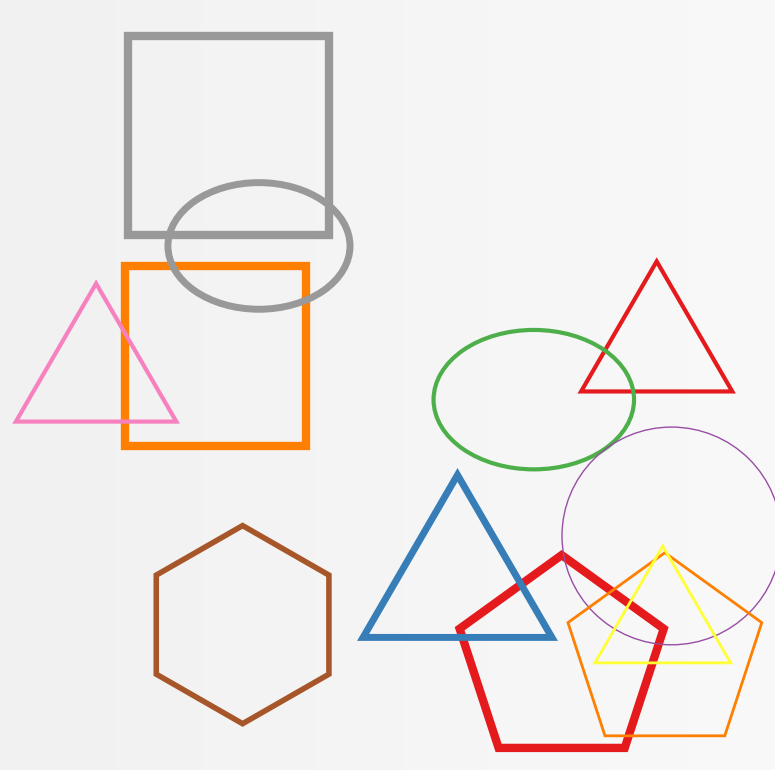[{"shape": "triangle", "thickness": 1.5, "radius": 0.56, "center": [0.847, 0.548]}, {"shape": "pentagon", "thickness": 3, "radius": 0.69, "center": [0.725, 0.141]}, {"shape": "triangle", "thickness": 2.5, "radius": 0.7, "center": [0.59, 0.243]}, {"shape": "oval", "thickness": 1.5, "radius": 0.65, "center": [0.689, 0.481]}, {"shape": "circle", "thickness": 0.5, "radius": 0.71, "center": [0.867, 0.304]}, {"shape": "pentagon", "thickness": 1, "radius": 0.66, "center": [0.858, 0.151]}, {"shape": "square", "thickness": 3, "radius": 0.59, "center": [0.278, 0.538]}, {"shape": "triangle", "thickness": 1, "radius": 0.51, "center": [0.855, 0.19]}, {"shape": "hexagon", "thickness": 2, "radius": 0.64, "center": [0.313, 0.189]}, {"shape": "triangle", "thickness": 1.5, "radius": 0.6, "center": [0.124, 0.512]}, {"shape": "oval", "thickness": 2.5, "radius": 0.59, "center": [0.334, 0.681]}, {"shape": "square", "thickness": 3, "radius": 0.65, "center": [0.295, 0.824]}]